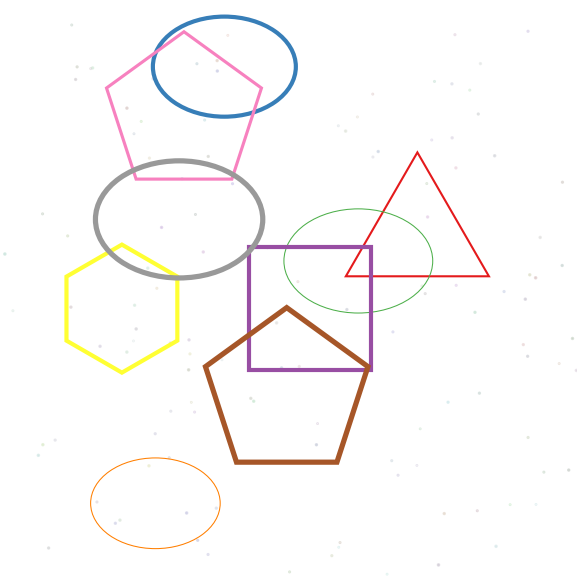[{"shape": "triangle", "thickness": 1, "radius": 0.72, "center": [0.723, 0.592]}, {"shape": "oval", "thickness": 2, "radius": 0.62, "center": [0.389, 0.884]}, {"shape": "oval", "thickness": 0.5, "radius": 0.64, "center": [0.62, 0.547]}, {"shape": "square", "thickness": 2, "radius": 0.53, "center": [0.537, 0.465]}, {"shape": "oval", "thickness": 0.5, "radius": 0.56, "center": [0.269, 0.128]}, {"shape": "hexagon", "thickness": 2, "radius": 0.55, "center": [0.211, 0.465]}, {"shape": "pentagon", "thickness": 2.5, "radius": 0.74, "center": [0.496, 0.319]}, {"shape": "pentagon", "thickness": 1.5, "radius": 0.71, "center": [0.319, 0.803]}, {"shape": "oval", "thickness": 2.5, "radius": 0.72, "center": [0.31, 0.619]}]